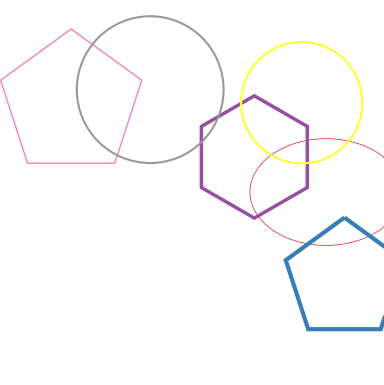[{"shape": "oval", "thickness": 0.5, "radius": 0.99, "center": [0.847, 0.501]}, {"shape": "pentagon", "thickness": 3, "radius": 0.8, "center": [0.895, 0.275]}, {"shape": "hexagon", "thickness": 2.5, "radius": 0.79, "center": [0.661, 0.592]}, {"shape": "circle", "thickness": 1.5, "radius": 0.79, "center": [0.784, 0.733]}, {"shape": "pentagon", "thickness": 1, "radius": 0.96, "center": [0.185, 0.732]}, {"shape": "circle", "thickness": 1.5, "radius": 0.95, "center": [0.39, 0.767]}]